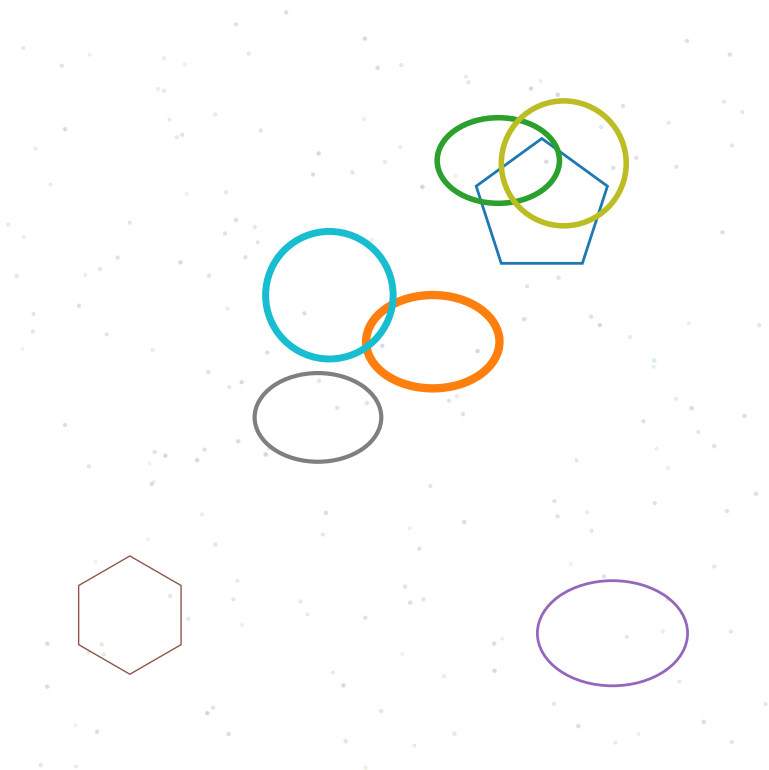[{"shape": "pentagon", "thickness": 1, "radius": 0.45, "center": [0.704, 0.731]}, {"shape": "oval", "thickness": 3, "radius": 0.43, "center": [0.562, 0.556]}, {"shape": "oval", "thickness": 2, "radius": 0.4, "center": [0.647, 0.792]}, {"shape": "oval", "thickness": 1, "radius": 0.49, "center": [0.795, 0.178]}, {"shape": "hexagon", "thickness": 0.5, "radius": 0.38, "center": [0.169, 0.201]}, {"shape": "oval", "thickness": 1.5, "radius": 0.41, "center": [0.413, 0.458]}, {"shape": "circle", "thickness": 2, "radius": 0.41, "center": [0.732, 0.788]}, {"shape": "circle", "thickness": 2.5, "radius": 0.41, "center": [0.428, 0.617]}]